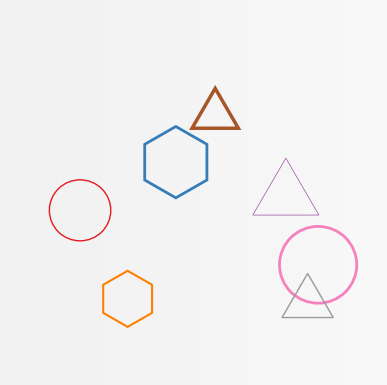[{"shape": "circle", "thickness": 1, "radius": 0.4, "center": [0.207, 0.454]}, {"shape": "hexagon", "thickness": 2, "radius": 0.46, "center": [0.454, 0.579]}, {"shape": "triangle", "thickness": 0.5, "radius": 0.49, "center": [0.738, 0.491]}, {"shape": "hexagon", "thickness": 1.5, "radius": 0.36, "center": [0.329, 0.224]}, {"shape": "triangle", "thickness": 2.5, "radius": 0.35, "center": [0.555, 0.701]}, {"shape": "circle", "thickness": 2, "radius": 0.5, "center": [0.821, 0.312]}, {"shape": "triangle", "thickness": 1, "radius": 0.38, "center": [0.794, 0.213]}]